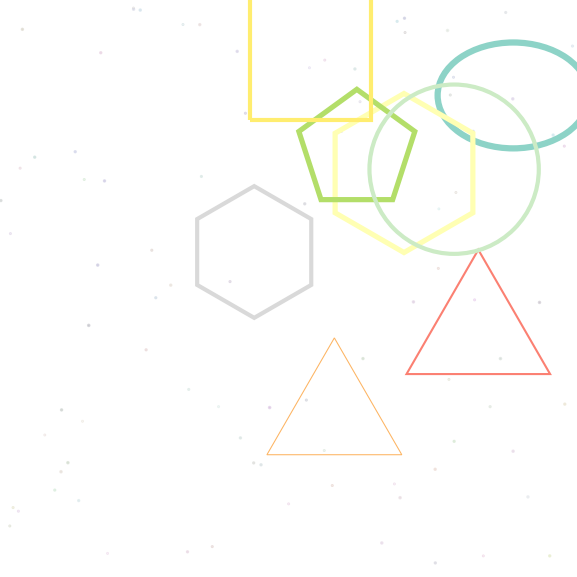[{"shape": "oval", "thickness": 3, "radius": 0.65, "center": [0.889, 0.834]}, {"shape": "hexagon", "thickness": 2.5, "radius": 0.69, "center": [0.7, 0.7]}, {"shape": "triangle", "thickness": 1, "radius": 0.72, "center": [0.828, 0.423]}, {"shape": "triangle", "thickness": 0.5, "radius": 0.67, "center": [0.579, 0.279]}, {"shape": "pentagon", "thickness": 2.5, "radius": 0.53, "center": [0.618, 0.739]}, {"shape": "hexagon", "thickness": 2, "radius": 0.57, "center": [0.44, 0.563]}, {"shape": "circle", "thickness": 2, "radius": 0.73, "center": [0.786, 0.706]}, {"shape": "square", "thickness": 2, "radius": 0.52, "center": [0.537, 0.896]}]